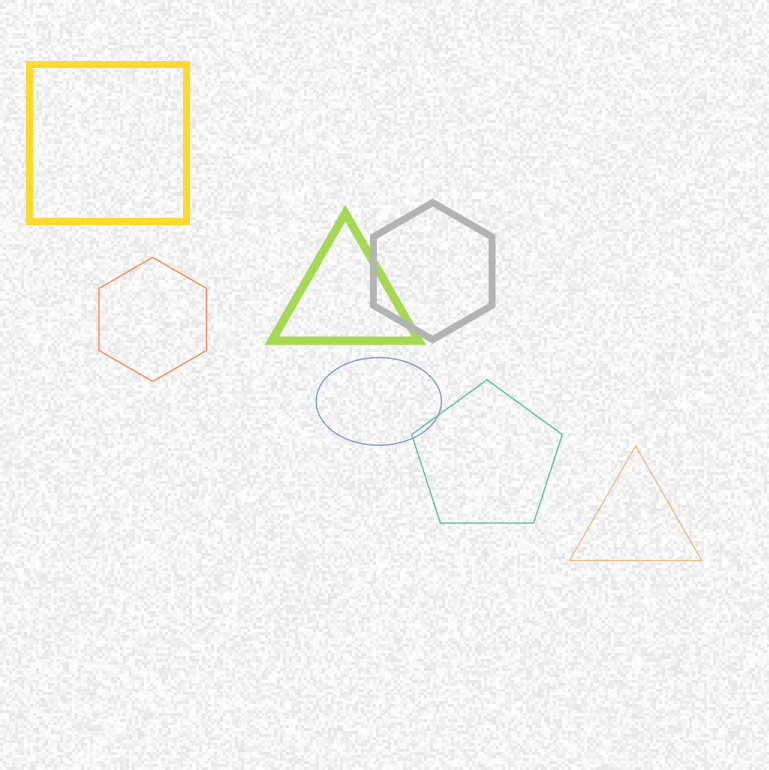[{"shape": "pentagon", "thickness": 0.5, "radius": 0.51, "center": [0.632, 0.404]}, {"shape": "hexagon", "thickness": 0.5, "radius": 0.4, "center": [0.198, 0.585]}, {"shape": "oval", "thickness": 0.5, "radius": 0.41, "center": [0.492, 0.479]}, {"shape": "triangle", "thickness": 3, "radius": 0.55, "center": [0.448, 0.613]}, {"shape": "square", "thickness": 2.5, "radius": 0.51, "center": [0.14, 0.815]}, {"shape": "triangle", "thickness": 0.5, "radius": 0.5, "center": [0.826, 0.322]}, {"shape": "hexagon", "thickness": 2.5, "radius": 0.45, "center": [0.562, 0.648]}]